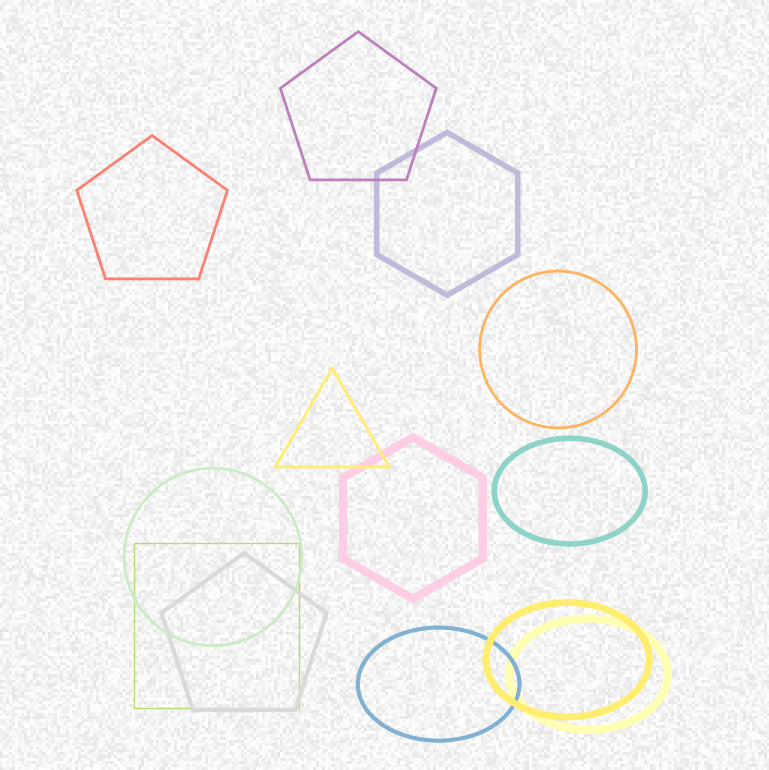[{"shape": "oval", "thickness": 2, "radius": 0.49, "center": [0.74, 0.362]}, {"shape": "oval", "thickness": 3, "radius": 0.52, "center": [0.764, 0.124]}, {"shape": "hexagon", "thickness": 2, "radius": 0.53, "center": [0.581, 0.722]}, {"shape": "pentagon", "thickness": 1, "radius": 0.51, "center": [0.198, 0.721]}, {"shape": "oval", "thickness": 1.5, "radius": 0.52, "center": [0.57, 0.112]}, {"shape": "circle", "thickness": 1, "radius": 0.51, "center": [0.725, 0.546]}, {"shape": "square", "thickness": 0.5, "radius": 0.54, "center": [0.281, 0.187]}, {"shape": "hexagon", "thickness": 3, "radius": 0.52, "center": [0.536, 0.327]}, {"shape": "pentagon", "thickness": 1.5, "radius": 0.56, "center": [0.317, 0.169]}, {"shape": "pentagon", "thickness": 1, "radius": 0.53, "center": [0.465, 0.853]}, {"shape": "circle", "thickness": 1, "radius": 0.58, "center": [0.277, 0.277]}, {"shape": "oval", "thickness": 2.5, "radius": 0.53, "center": [0.737, 0.143]}, {"shape": "triangle", "thickness": 1, "radius": 0.43, "center": [0.431, 0.436]}]